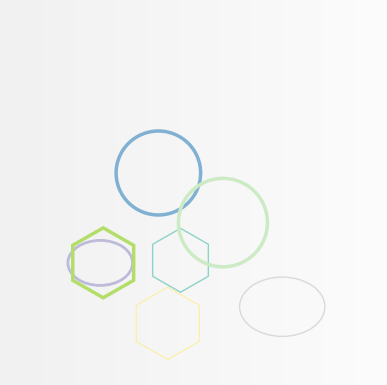[{"shape": "hexagon", "thickness": 1, "radius": 0.42, "center": [0.466, 0.324]}, {"shape": "oval", "thickness": 2, "radius": 0.42, "center": [0.259, 0.317]}, {"shape": "circle", "thickness": 2.5, "radius": 0.55, "center": [0.409, 0.551]}, {"shape": "hexagon", "thickness": 2.5, "radius": 0.45, "center": [0.266, 0.317]}, {"shape": "oval", "thickness": 1, "radius": 0.55, "center": [0.728, 0.203]}, {"shape": "circle", "thickness": 2.5, "radius": 0.57, "center": [0.575, 0.422]}, {"shape": "hexagon", "thickness": 0.5, "radius": 0.47, "center": [0.433, 0.16]}]